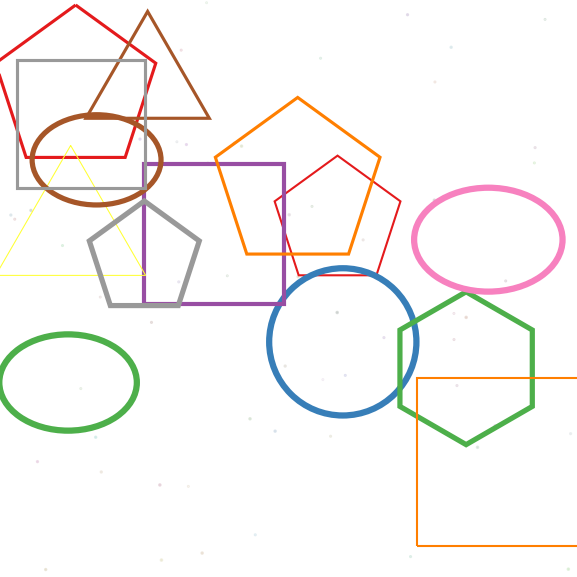[{"shape": "pentagon", "thickness": 1, "radius": 0.57, "center": [0.585, 0.615]}, {"shape": "pentagon", "thickness": 1.5, "radius": 0.73, "center": [0.131, 0.845]}, {"shape": "circle", "thickness": 3, "radius": 0.64, "center": [0.594, 0.407]}, {"shape": "oval", "thickness": 3, "radius": 0.6, "center": [0.118, 0.337]}, {"shape": "hexagon", "thickness": 2.5, "radius": 0.66, "center": [0.807, 0.362]}, {"shape": "square", "thickness": 2, "radius": 0.61, "center": [0.371, 0.594]}, {"shape": "square", "thickness": 1, "radius": 0.73, "center": [0.867, 0.2]}, {"shape": "pentagon", "thickness": 1.5, "radius": 0.75, "center": [0.515, 0.68]}, {"shape": "triangle", "thickness": 0.5, "radius": 0.75, "center": [0.122, 0.597]}, {"shape": "triangle", "thickness": 1.5, "radius": 0.62, "center": [0.256, 0.856]}, {"shape": "oval", "thickness": 2.5, "radius": 0.56, "center": [0.167, 0.722]}, {"shape": "oval", "thickness": 3, "radius": 0.64, "center": [0.846, 0.584]}, {"shape": "square", "thickness": 1.5, "radius": 0.55, "center": [0.14, 0.784]}, {"shape": "pentagon", "thickness": 2.5, "radius": 0.5, "center": [0.25, 0.551]}]